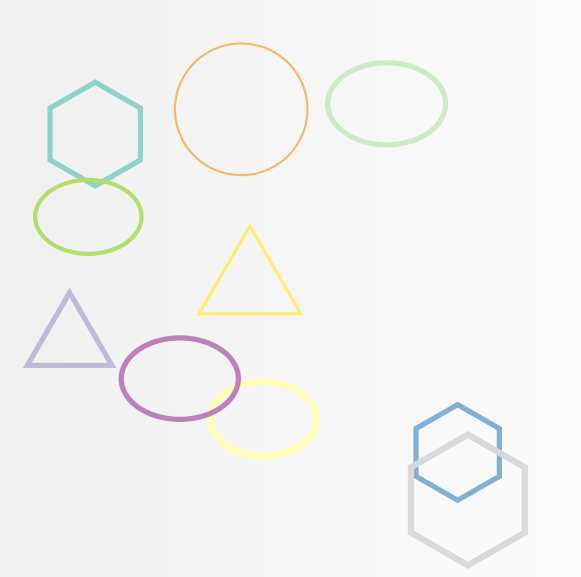[{"shape": "hexagon", "thickness": 2.5, "radius": 0.45, "center": [0.164, 0.767]}, {"shape": "oval", "thickness": 3, "radius": 0.46, "center": [0.453, 0.274]}, {"shape": "triangle", "thickness": 2.5, "radius": 0.42, "center": [0.12, 0.408]}, {"shape": "hexagon", "thickness": 2.5, "radius": 0.41, "center": [0.787, 0.216]}, {"shape": "circle", "thickness": 1, "radius": 0.57, "center": [0.415, 0.81]}, {"shape": "oval", "thickness": 2, "radius": 0.46, "center": [0.152, 0.624]}, {"shape": "hexagon", "thickness": 3, "radius": 0.57, "center": [0.805, 0.133]}, {"shape": "oval", "thickness": 2.5, "radius": 0.5, "center": [0.309, 0.343]}, {"shape": "oval", "thickness": 2.5, "radius": 0.51, "center": [0.665, 0.819]}, {"shape": "triangle", "thickness": 1.5, "radius": 0.51, "center": [0.43, 0.507]}]